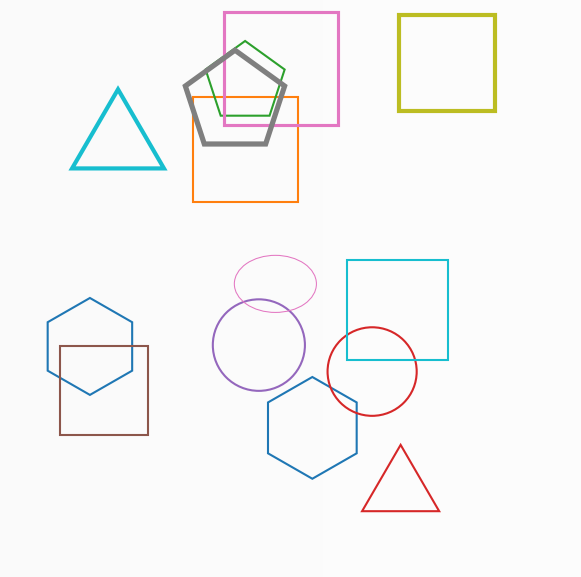[{"shape": "hexagon", "thickness": 1, "radius": 0.42, "center": [0.155, 0.399]}, {"shape": "hexagon", "thickness": 1, "radius": 0.44, "center": [0.537, 0.258]}, {"shape": "square", "thickness": 1, "radius": 0.45, "center": [0.422, 0.74]}, {"shape": "pentagon", "thickness": 1, "radius": 0.36, "center": [0.422, 0.857]}, {"shape": "triangle", "thickness": 1, "radius": 0.38, "center": [0.689, 0.152]}, {"shape": "circle", "thickness": 1, "radius": 0.38, "center": [0.64, 0.356]}, {"shape": "circle", "thickness": 1, "radius": 0.4, "center": [0.445, 0.402]}, {"shape": "square", "thickness": 1, "radius": 0.38, "center": [0.179, 0.323]}, {"shape": "square", "thickness": 1.5, "radius": 0.49, "center": [0.483, 0.88]}, {"shape": "oval", "thickness": 0.5, "radius": 0.35, "center": [0.474, 0.508]}, {"shape": "pentagon", "thickness": 2.5, "radius": 0.45, "center": [0.404, 0.822]}, {"shape": "square", "thickness": 2, "radius": 0.41, "center": [0.769, 0.89]}, {"shape": "square", "thickness": 1, "radius": 0.43, "center": [0.683, 0.463]}, {"shape": "triangle", "thickness": 2, "radius": 0.46, "center": [0.203, 0.753]}]